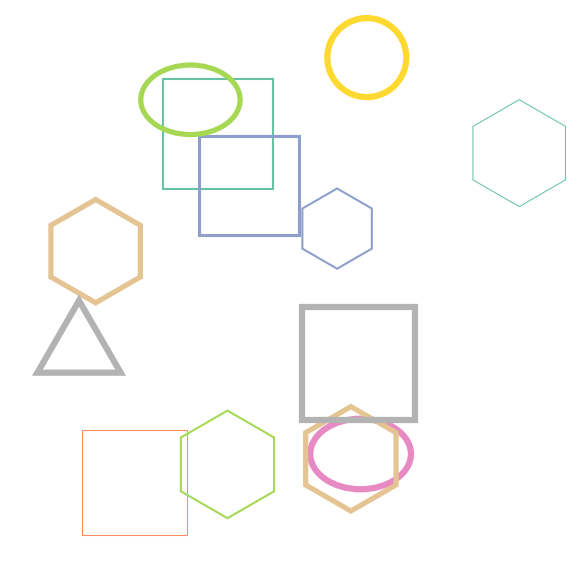[{"shape": "hexagon", "thickness": 0.5, "radius": 0.46, "center": [0.899, 0.734]}, {"shape": "square", "thickness": 1, "radius": 0.48, "center": [0.377, 0.767]}, {"shape": "square", "thickness": 0.5, "radius": 0.46, "center": [0.233, 0.164]}, {"shape": "square", "thickness": 1.5, "radius": 0.43, "center": [0.431, 0.678]}, {"shape": "hexagon", "thickness": 1, "radius": 0.35, "center": [0.584, 0.603]}, {"shape": "oval", "thickness": 3, "radius": 0.44, "center": [0.624, 0.213]}, {"shape": "oval", "thickness": 2.5, "radius": 0.43, "center": [0.33, 0.826]}, {"shape": "hexagon", "thickness": 1, "radius": 0.47, "center": [0.394, 0.195]}, {"shape": "circle", "thickness": 3, "radius": 0.34, "center": [0.635, 0.899]}, {"shape": "hexagon", "thickness": 2.5, "radius": 0.45, "center": [0.166, 0.564]}, {"shape": "hexagon", "thickness": 2.5, "radius": 0.45, "center": [0.608, 0.205]}, {"shape": "square", "thickness": 3, "radius": 0.49, "center": [0.621, 0.37]}, {"shape": "triangle", "thickness": 3, "radius": 0.42, "center": [0.137, 0.395]}]